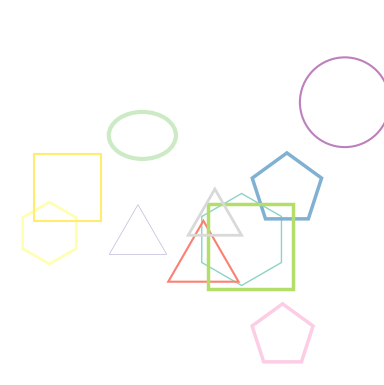[{"shape": "hexagon", "thickness": 1, "radius": 0.6, "center": [0.628, 0.378]}, {"shape": "hexagon", "thickness": 2, "radius": 0.4, "center": [0.128, 0.395]}, {"shape": "triangle", "thickness": 0.5, "radius": 0.43, "center": [0.358, 0.382]}, {"shape": "triangle", "thickness": 1.5, "radius": 0.53, "center": [0.528, 0.321]}, {"shape": "pentagon", "thickness": 2.5, "radius": 0.47, "center": [0.745, 0.508]}, {"shape": "square", "thickness": 2.5, "radius": 0.55, "center": [0.651, 0.359]}, {"shape": "pentagon", "thickness": 2.5, "radius": 0.42, "center": [0.734, 0.128]}, {"shape": "triangle", "thickness": 2, "radius": 0.4, "center": [0.558, 0.429]}, {"shape": "circle", "thickness": 1.5, "radius": 0.58, "center": [0.896, 0.734]}, {"shape": "oval", "thickness": 3, "radius": 0.44, "center": [0.37, 0.648]}, {"shape": "square", "thickness": 1.5, "radius": 0.43, "center": [0.176, 0.512]}]